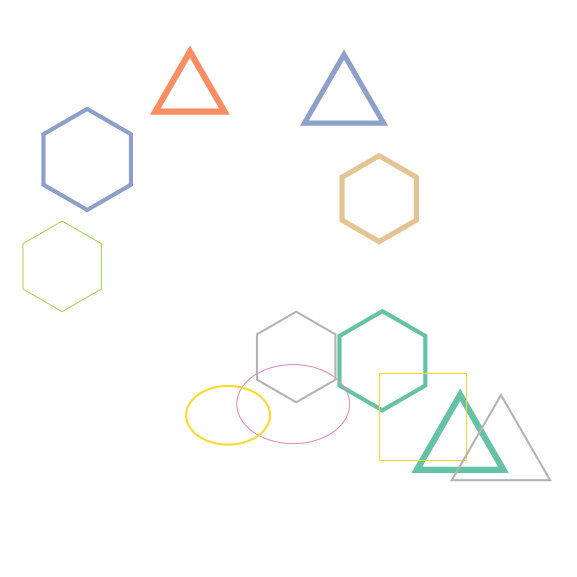[{"shape": "hexagon", "thickness": 2, "radius": 0.43, "center": [0.662, 0.375]}, {"shape": "triangle", "thickness": 3, "radius": 0.43, "center": [0.797, 0.229]}, {"shape": "triangle", "thickness": 3, "radius": 0.35, "center": [0.329, 0.84]}, {"shape": "hexagon", "thickness": 2, "radius": 0.44, "center": [0.151, 0.723]}, {"shape": "triangle", "thickness": 2.5, "radius": 0.4, "center": [0.596, 0.825]}, {"shape": "oval", "thickness": 0.5, "radius": 0.49, "center": [0.508, 0.299]}, {"shape": "hexagon", "thickness": 0.5, "radius": 0.39, "center": [0.108, 0.538]}, {"shape": "oval", "thickness": 1, "radius": 0.36, "center": [0.395, 0.28]}, {"shape": "square", "thickness": 0.5, "radius": 0.38, "center": [0.731, 0.277]}, {"shape": "hexagon", "thickness": 2.5, "radius": 0.37, "center": [0.657, 0.655]}, {"shape": "triangle", "thickness": 1, "radius": 0.49, "center": [0.868, 0.217]}, {"shape": "hexagon", "thickness": 1, "radius": 0.39, "center": [0.513, 0.381]}]